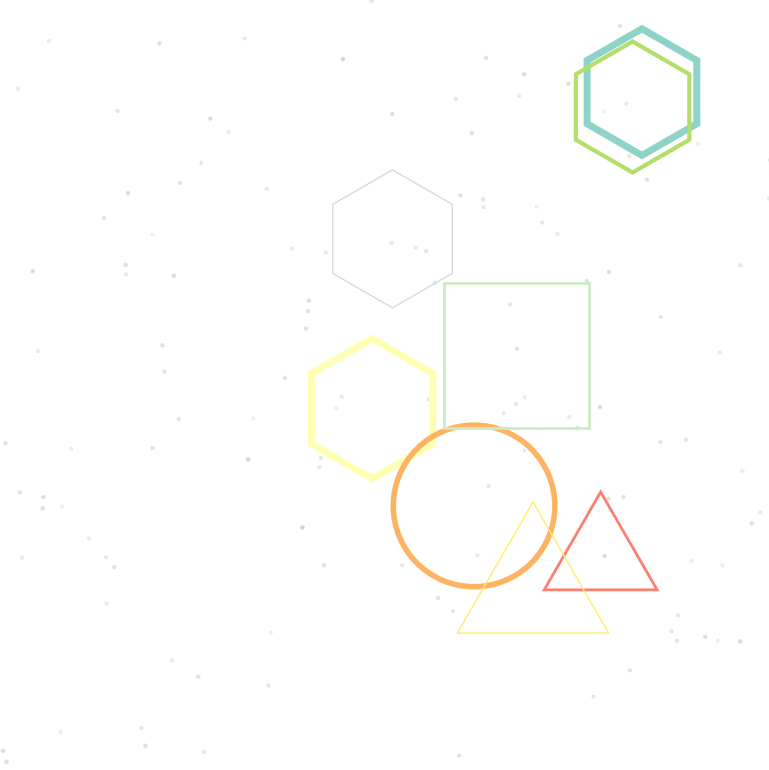[{"shape": "hexagon", "thickness": 2.5, "radius": 0.41, "center": [0.834, 0.88]}, {"shape": "hexagon", "thickness": 2.5, "radius": 0.46, "center": [0.483, 0.469]}, {"shape": "triangle", "thickness": 1, "radius": 0.42, "center": [0.78, 0.276]}, {"shape": "circle", "thickness": 2, "radius": 0.52, "center": [0.616, 0.343]}, {"shape": "hexagon", "thickness": 1.5, "radius": 0.43, "center": [0.822, 0.861]}, {"shape": "hexagon", "thickness": 0.5, "radius": 0.45, "center": [0.51, 0.69]}, {"shape": "square", "thickness": 1, "radius": 0.47, "center": [0.671, 0.538]}, {"shape": "triangle", "thickness": 0.5, "radius": 0.57, "center": [0.692, 0.235]}]